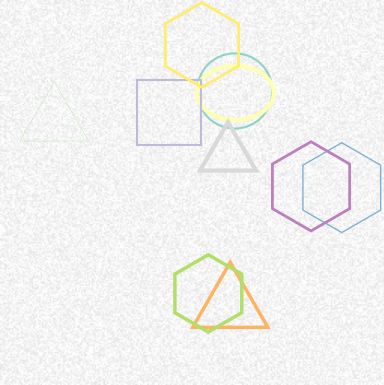[{"shape": "circle", "thickness": 1.5, "radius": 0.49, "center": [0.61, 0.764]}, {"shape": "oval", "thickness": 3, "radius": 0.5, "center": [0.611, 0.759]}, {"shape": "square", "thickness": 1.5, "radius": 0.42, "center": [0.439, 0.708]}, {"shape": "hexagon", "thickness": 1, "radius": 0.58, "center": [0.888, 0.513]}, {"shape": "triangle", "thickness": 2.5, "radius": 0.56, "center": [0.598, 0.206]}, {"shape": "hexagon", "thickness": 2.5, "radius": 0.5, "center": [0.541, 0.238]}, {"shape": "triangle", "thickness": 3, "radius": 0.42, "center": [0.592, 0.599]}, {"shape": "hexagon", "thickness": 2, "radius": 0.58, "center": [0.808, 0.516]}, {"shape": "triangle", "thickness": 0.5, "radius": 0.52, "center": [0.141, 0.685]}, {"shape": "hexagon", "thickness": 2, "radius": 0.55, "center": [0.524, 0.883]}]